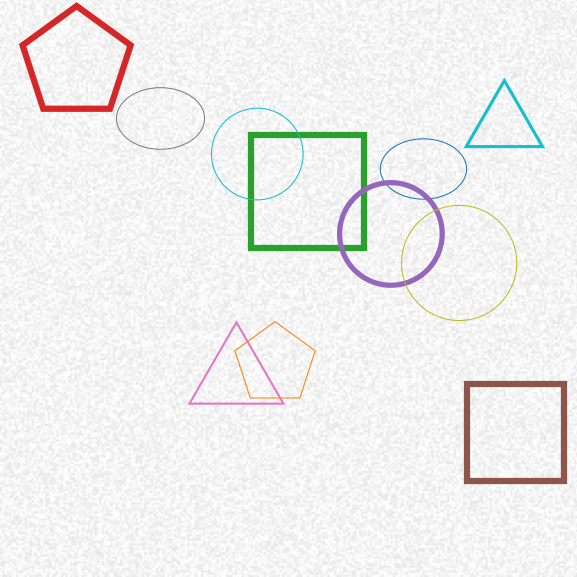[{"shape": "oval", "thickness": 0.5, "radius": 0.37, "center": [0.733, 0.707]}, {"shape": "pentagon", "thickness": 0.5, "radius": 0.37, "center": [0.476, 0.369]}, {"shape": "square", "thickness": 3, "radius": 0.49, "center": [0.533, 0.668]}, {"shape": "pentagon", "thickness": 3, "radius": 0.49, "center": [0.133, 0.89]}, {"shape": "circle", "thickness": 2.5, "radius": 0.44, "center": [0.677, 0.594]}, {"shape": "square", "thickness": 3, "radius": 0.42, "center": [0.893, 0.251]}, {"shape": "triangle", "thickness": 1, "radius": 0.47, "center": [0.409, 0.347]}, {"shape": "oval", "thickness": 0.5, "radius": 0.38, "center": [0.278, 0.794]}, {"shape": "circle", "thickness": 0.5, "radius": 0.5, "center": [0.795, 0.544]}, {"shape": "triangle", "thickness": 1.5, "radius": 0.38, "center": [0.873, 0.783]}, {"shape": "circle", "thickness": 0.5, "radius": 0.4, "center": [0.446, 0.732]}]